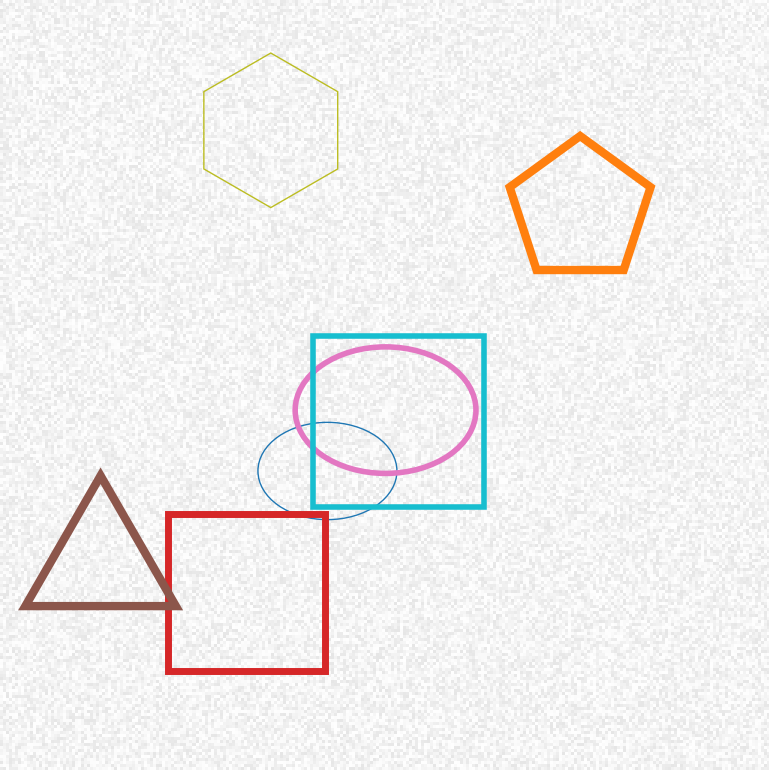[{"shape": "oval", "thickness": 0.5, "radius": 0.45, "center": [0.425, 0.388]}, {"shape": "pentagon", "thickness": 3, "radius": 0.48, "center": [0.753, 0.727]}, {"shape": "square", "thickness": 2.5, "radius": 0.51, "center": [0.32, 0.23]}, {"shape": "triangle", "thickness": 3, "radius": 0.56, "center": [0.131, 0.269]}, {"shape": "oval", "thickness": 2, "radius": 0.59, "center": [0.501, 0.467]}, {"shape": "hexagon", "thickness": 0.5, "radius": 0.5, "center": [0.352, 0.831]}, {"shape": "square", "thickness": 2, "radius": 0.55, "center": [0.518, 0.453]}]